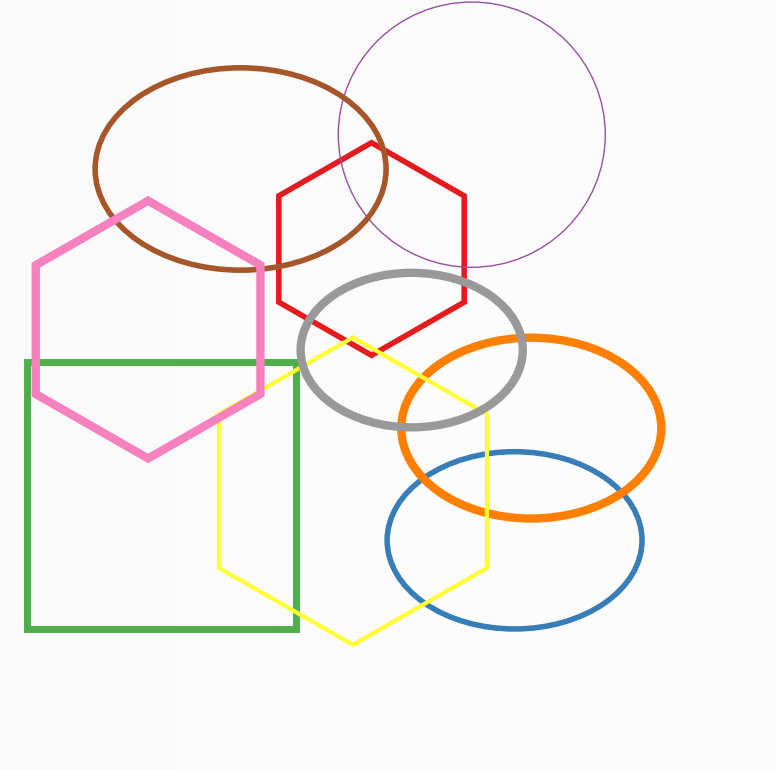[{"shape": "hexagon", "thickness": 2, "radius": 0.69, "center": [0.479, 0.677]}, {"shape": "oval", "thickness": 2, "radius": 0.82, "center": [0.664, 0.298]}, {"shape": "square", "thickness": 2.5, "radius": 0.87, "center": [0.208, 0.357]}, {"shape": "circle", "thickness": 0.5, "radius": 0.86, "center": [0.609, 0.825]}, {"shape": "oval", "thickness": 3, "radius": 0.84, "center": [0.686, 0.444]}, {"shape": "hexagon", "thickness": 1.5, "radius": 1.0, "center": [0.455, 0.362]}, {"shape": "oval", "thickness": 2, "radius": 0.94, "center": [0.31, 0.781]}, {"shape": "hexagon", "thickness": 3, "radius": 0.84, "center": [0.191, 0.572]}, {"shape": "oval", "thickness": 3, "radius": 0.72, "center": [0.531, 0.545]}]